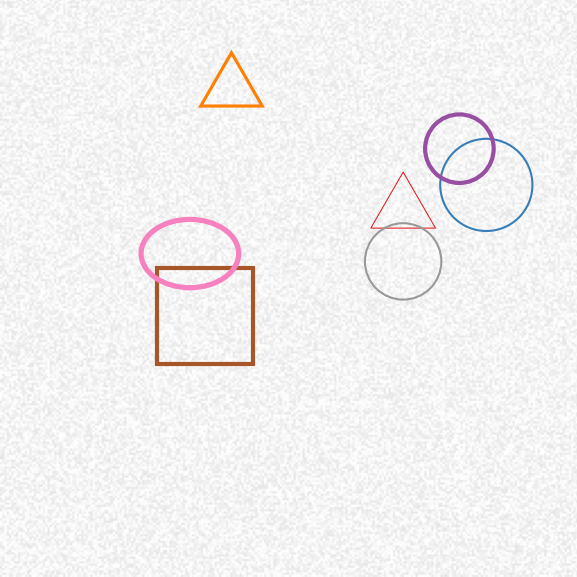[{"shape": "triangle", "thickness": 0.5, "radius": 0.32, "center": [0.698, 0.636]}, {"shape": "circle", "thickness": 1, "radius": 0.4, "center": [0.842, 0.679]}, {"shape": "circle", "thickness": 2, "radius": 0.3, "center": [0.795, 0.742]}, {"shape": "triangle", "thickness": 1.5, "radius": 0.31, "center": [0.401, 0.846]}, {"shape": "square", "thickness": 2, "radius": 0.42, "center": [0.355, 0.452]}, {"shape": "oval", "thickness": 2.5, "radius": 0.42, "center": [0.329, 0.56]}, {"shape": "circle", "thickness": 1, "radius": 0.33, "center": [0.698, 0.547]}]